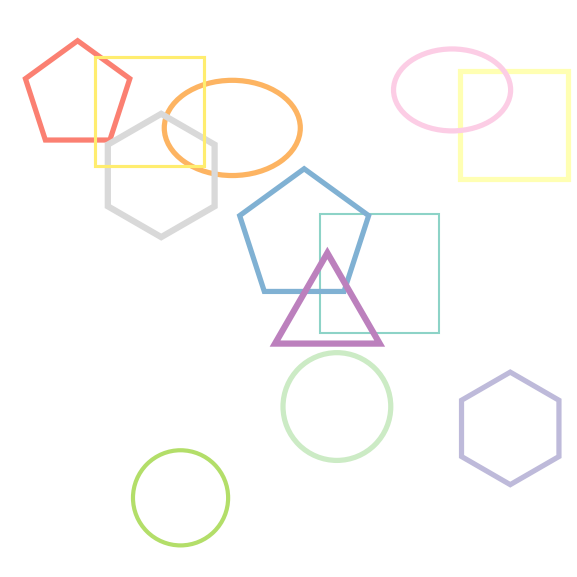[{"shape": "square", "thickness": 1, "radius": 0.52, "center": [0.657, 0.526]}, {"shape": "square", "thickness": 2.5, "radius": 0.47, "center": [0.891, 0.782]}, {"shape": "hexagon", "thickness": 2.5, "radius": 0.49, "center": [0.884, 0.257]}, {"shape": "pentagon", "thickness": 2.5, "radius": 0.48, "center": [0.134, 0.834]}, {"shape": "pentagon", "thickness": 2.5, "radius": 0.59, "center": [0.527, 0.589]}, {"shape": "oval", "thickness": 2.5, "radius": 0.59, "center": [0.402, 0.778]}, {"shape": "circle", "thickness": 2, "radius": 0.41, "center": [0.313, 0.137]}, {"shape": "oval", "thickness": 2.5, "radius": 0.51, "center": [0.783, 0.843]}, {"shape": "hexagon", "thickness": 3, "radius": 0.53, "center": [0.279, 0.695]}, {"shape": "triangle", "thickness": 3, "radius": 0.52, "center": [0.567, 0.456]}, {"shape": "circle", "thickness": 2.5, "radius": 0.47, "center": [0.583, 0.295]}, {"shape": "square", "thickness": 1.5, "radius": 0.47, "center": [0.259, 0.806]}]